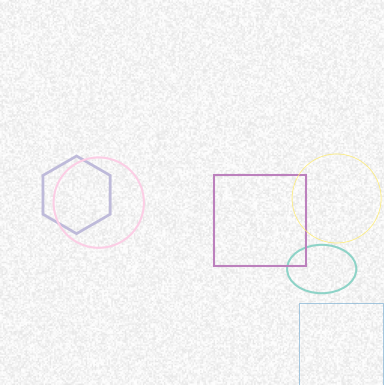[{"shape": "oval", "thickness": 1.5, "radius": 0.45, "center": [0.836, 0.301]}, {"shape": "hexagon", "thickness": 2, "radius": 0.5, "center": [0.199, 0.494]}, {"shape": "square", "thickness": 0.5, "radius": 0.55, "center": [0.886, 0.104]}, {"shape": "circle", "thickness": 1.5, "radius": 0.59, "center": [0.257, 0.474]}, {"shape": "square", "thickness": 1.5, "radius": 0.59, "center": [0.675, 0.428]}, {"shape": "circle", "thickness": 0.5, "radius": 0.58, "center": [0.874, 0.484]}]